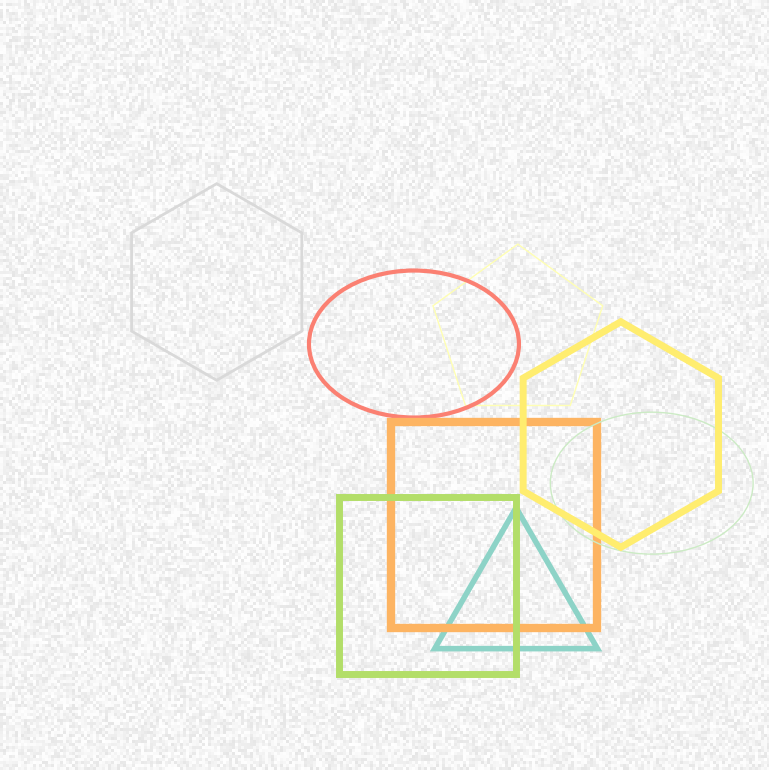[{"shape": "triangle", "thickness": 2, "radius": 0.61, "center": [0.67, 0.219]}, {"shape": "pentagon", "thickness": 0.5, "radius": 0.58, "center": [0.673, 0.567]}, {"shape": "oval", "thickness": 1.5, "radius": 0.68, "center": [0.538, 0.553]}, {"shape": "square", "thickness": 3, "radius": 0.67, "center": [0.642, 0.318]}, {"shape": "square", "thickness": 2.5, "radius": 0.57, "center": [0.555, 0.24]}, {"shape": "hexagon", "thickness": 1, "radius": 0.64, "center": [0.281, 0.634]}, {"shape": "oval", "thickness": 0.5, "radius": 0.66, "center": [0.846, 0.373]}, {"shape": "hexagon", "thickness": 2.5, "radius": 0.73, "center": [0.806, 0.436]}]